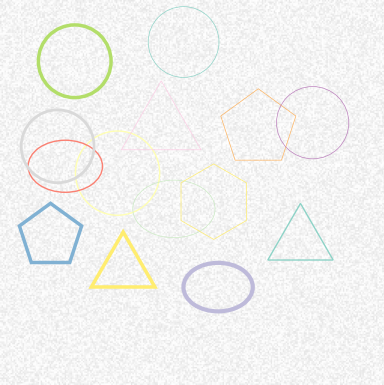[{"shape": "triangle", "thickness": 1, "radius": 0.49, "center": [0.78, 0.374]}, {"shape": "circle", "thickness": 0.5, "radius": 0.46, "center": [0.477, 0.891]}, {"shape": "circle", "thickness": 1, "radius": 0.55, "center": [0.305, 0.55]}, {"shape": "oval", "thickness": 3, "radius": 0.45, "center": [0.567, 0.254]}, {"shape": "oval", "thickness": 1, "radius": 0.48, "center": [0.17, 0.568]}, {"shape": "pentagon", "thickness": 2.5, "radius": 0.42, "center": [0.131, 0.387]}, {"shape": "pentagon", "thickness": 0.5, "radius": 0.51, "center": [0.671, 0.667]}, {"shape": "circle", "thickness": 2.5, "radius": 0.47, "center": [0.194, 0.841]}, {"shape": "triangle", "thickness": 0.5, "radius": 0.6, "center": [0.419, 0.671]}, {"shape": "circle", "thickness": 2, "radius": 0.47, "center": [0.15, 0.62]}, {"shape": "circle", "thickness": 0.5, "radius": 0.47, "center": [0.812, 0.681]}, {"shape": "oval", "thickness": 0.5, "radius": 0.53, "center": [0.452, 0.457]}, {"shape": "hexagon", "thickness": 0.5, "radius": 0.49, "center": [0.555, 0.476]}, {"shape": "triangle", "thickness": 2.5, "radius": 0.48, "center": [0.32, 0.302]}]